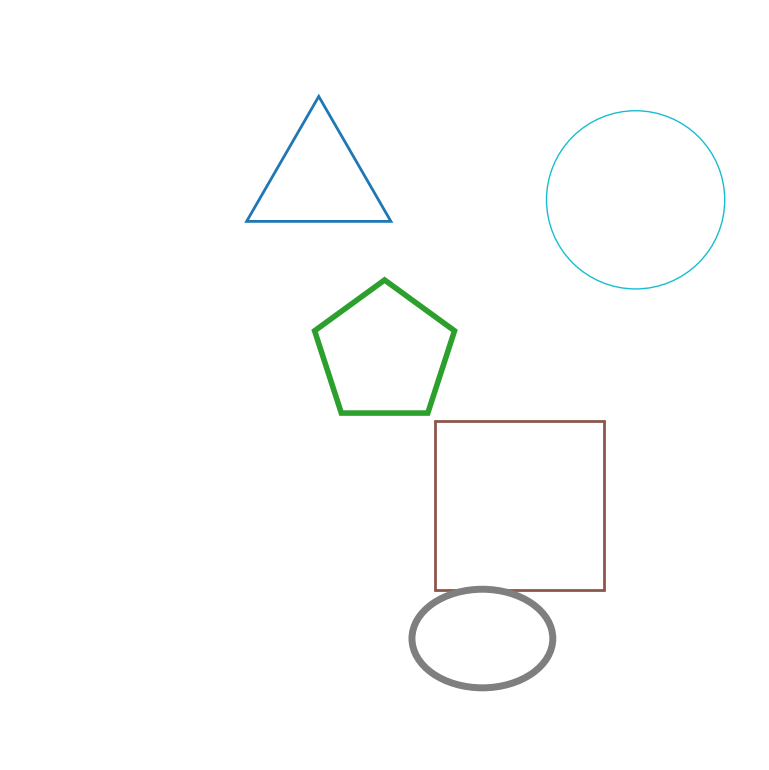[{"shape": "triangle", "thickness": 1, "radius": 0.54, "center": [0.414, 0.767]}, {"shape": "pentagon", "thickness": 2, "radius": 0.48, "center": [0.499, 0.541]}, {"shape": "square", "thickness": 1, "radius": 0.55, "center": [0.675, 0.344]}, {"shape": "oval", "thickness": 2.5, "radius": 0.46, "center": [0.626, 0.171]}, {"shape": "circle", "thickness": 0.5, "radius": 0.58, "center": [0.825, 0.74]}]